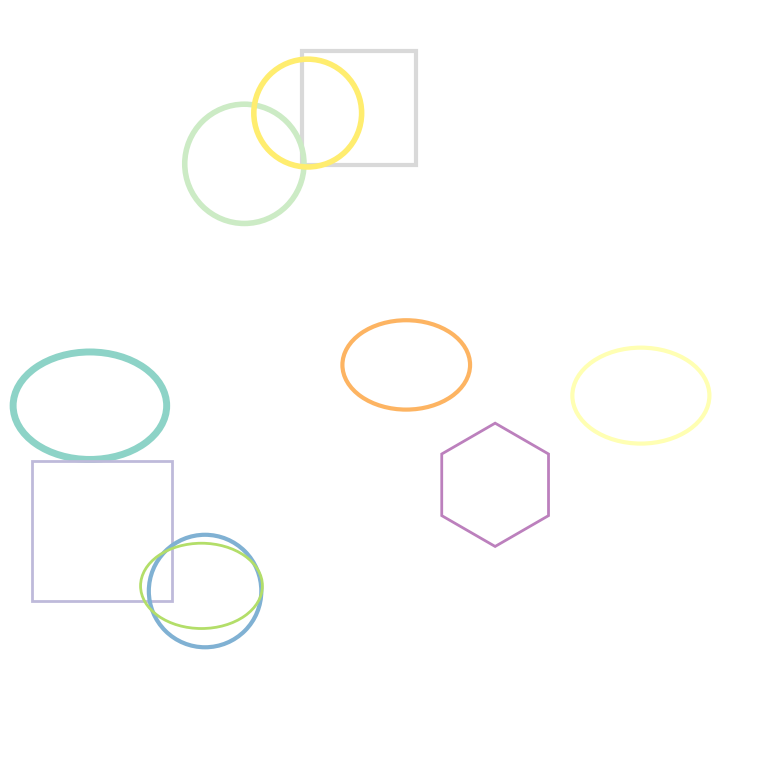[{"shape": "oval", "thickness": 2.5, "radius": 0.5, "center": [0.117, 0.473]}, {"shape": "oval", "thickness": 1.5, "radius": 0.44, "center": [0.832, 0.486]}, {"shape": "square", "thickness": 1, "radius": 0.45, "center": [0.132, 0.31]}, {"shape": "circle", "thickness": 1.5, "radius": 0.37, "center": [0.266, 0.232]}, {"shape": "oval", "thickness": 1.5, "radius": 0.41, "center": [0.528, 0.526]}, {"shape": "oval", "thickness": 1, "radius": 0.4, "center": [0.262, 0.239]}, {"shape": "square", "thickness": 1.5, "radius": 0.37, "center": [0.466, 0.86]}, {"shape": "hexagon", "thickness": 1, "radius": 0.4, "center": [0.643, 0.37]}, {"shape": "circle", "thickness": 2, "radius": 0.39, "center": [0.317, 0.787]}, {"shape": "circle", "thickness": 2, "radius": 0.35, "center": [0.4, 0.853]}]